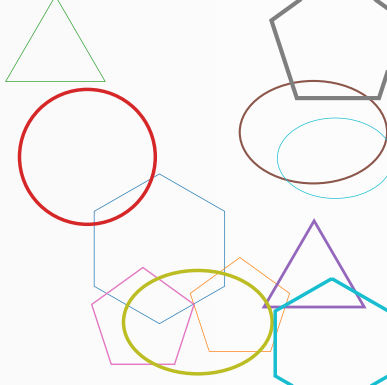[{"shape": "hexagon", "thickness": 0.5, "radius": 0.97, "center": [0.411, 0.354]}, {"shape": "pentagon", "thickness": 0.5, "radius": 0.67, "center": [0.619, 0.196]}, {"shape": "triangle", "thickness": 0.5, "radius": 0.74, "center": [0.143, 0.862]}, {"shape": "circle", "thickness": 2.5, "radius": 0.88, "center": [0.226, 0.593]}, {"shape": "triangle", "thickness": 2, "radius": 0.75, "center": [0.811, 0.277]}, {"shape": "oval", "thickness": 1.5, "radius": 0.95, "center": [0.809, 0.657]}, {"shape": "pentagon", "thickness": 1, "radius": 0.69, "center": [0.369, 0.166]}, {"shape": "pentagon", "thickness": 3, "radius": 0.9, "center": [0.872, 0.891]}, {"shape": "oval", "thickness": 2.5, "radius": 0.96, "center": [0.51, 0.163]}, {"shape": "oval", "thickness": 0.5, "radius": 0.75, "center": [0.865, 0.589]}, {"shape": "hexagon", "thickness": 2.5, "radius": 0.84, "center": [0.856, 0.108]}]